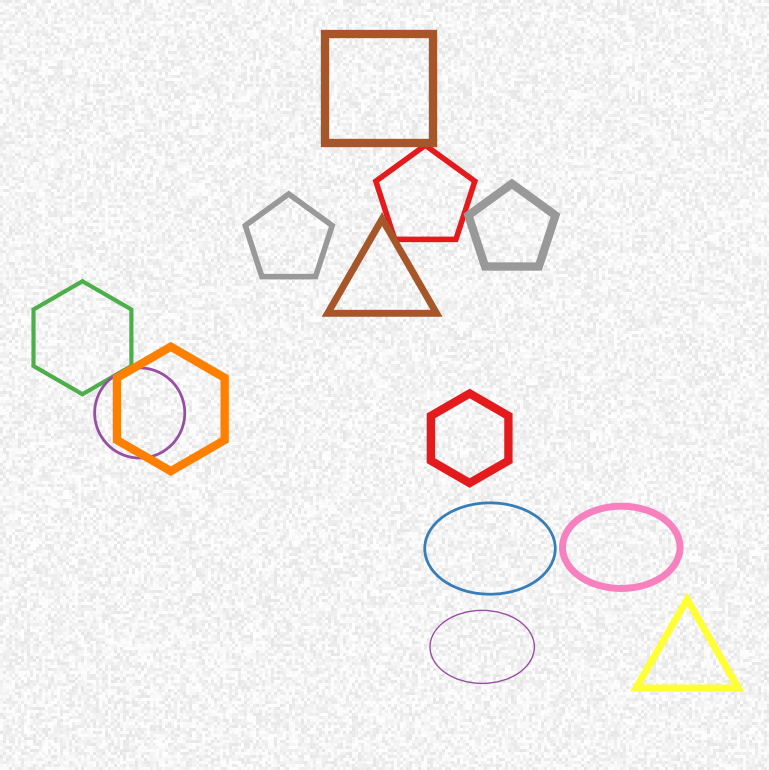[{"shape": "hexagon", "thickness": 3, "radius": 0.29, "center": [0.61, 0.431]}, {"shape": "pentagon", "thickness": 2, "radius": 0.34, "center": [0.552, 0.744]}, {"shape": "oval", "thickness": 1, "radius": 0.42, "center": [0.636, 0.288]}, {"shape": "hexagon", "thickness": 1.5, "radius": 0.37, "center": [0.107, 0.561]}, {"shape": "circle", "thickness": 1, "radius": 0.29, "center": [0.181, 0.464]}, {"shape": "oval", "thickness": 0.5, "radius": 0.34, "center": [0.626, 0.16]}, {"shape": "hexagon", "thickness": 3, "radius": 0.4, "center": [0.222, 0.469]}, {"shape": "triangle", "thickness": 2.5, "radius": 0.38, "center": [0.892, 0.145]}, {"shape": "square", "thickness": 3, "radius": 0.35, "center": [0.492, 0.885]}, {"shape": "triangle", "thickness": 2.5, "radius": 0.41, "center": [0.496, 0.634]}, {"shape": "oval", "thickness": 2.5, "radius": 0.38, "center": [0.807, 0.289]}, {"shape": "pentagon", "thickness": 2, "radius": 0.3, "center": [0.375, 0.689]}, {"shape": "pentagon", "thickness": 3, "radius": 0.3, "center": [0.665, 0.702]}]